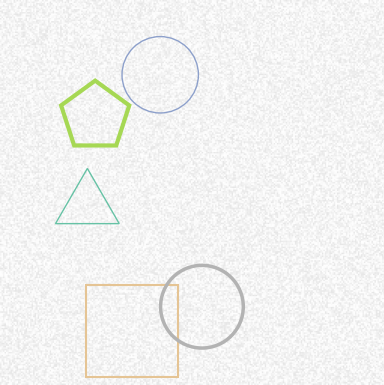[{"shape": "triangle", "thickness": 1, "radius": 0.48, "center": [0.227, 0.467]}, {"shape": "circle", "thickness": 1, "radius": 0.5, "center": [0.416, 0.806]}, {"shape": "pentagon", "thickness": 3, "radius": 0.47, "center": [0.247, 0.697]}, {"shape": "square", "thickness": 1.5, "radius": 0.6, "center": [0.344, 0.139]}, {"shape": "circle", "thickness": 2.5, "radius": 0.54, "center": [0.525, 0.203]}]